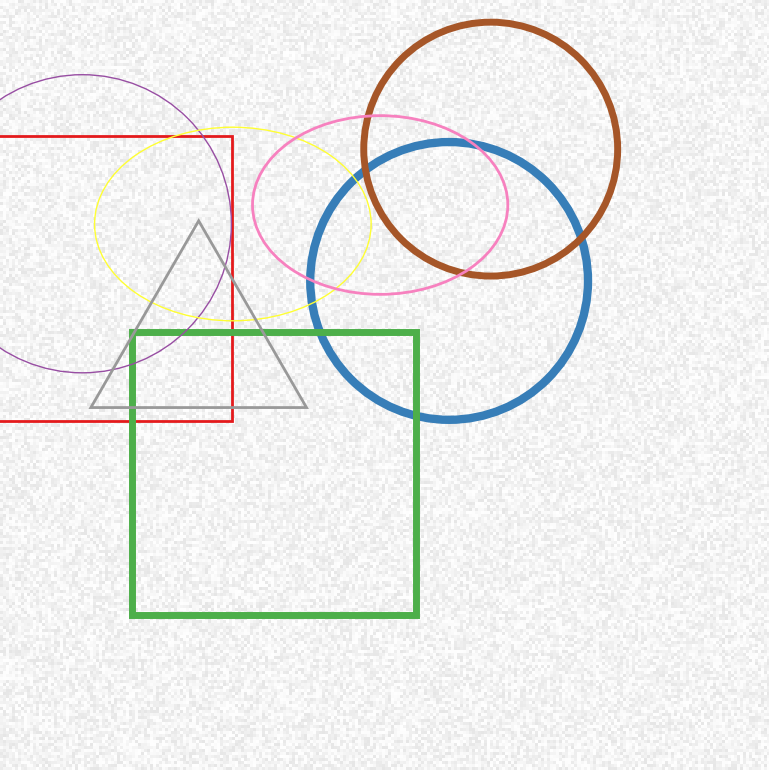[{"shape": "square", "thickness": 1, "radius": 0.92, "center": [0.116, 0.638]}, {"shape": "circle", "thickness": 3, "radius": 0.9, "center": [0.583, 0.635]}, {"shape": "square", "thickness": 2.5, "radius": 0.92, "center": [0.356, 0.385]}, {"shape": "circle", "thickness": 0.5, "radius": 0.97, "center": [0.107, 0.709]}, {"shape": "oval", "thickness": 0.5, "radius": 0.9, "center": [0.302, 0.709]}, {"shape": "circle", "thickness": 2.5, "radius": 0.82, "center": [0.637, 0.806]}, {"shape": "oval", "thickness": 1, "radius": 0.83, "center": [0.494, 0.734]}, {"shape": "triangle", "thickness": 1, "radius": 0.81, "center": [0.258, 0.552]}]